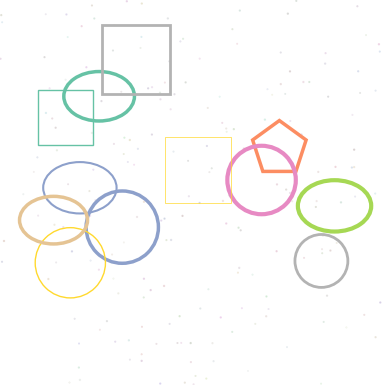[{"shape": "oval", "thickness": 2.5, "radius": 0.46, "center": [0.257, 0.75]}, {"shape": "square", "thickness": 1, "radius": 0.36, "center": [0.17, 0.695]}, {"shape": "pentagon", "thickness": 2.5, "radius": 0.37, "center": [0.726, 0.614]}, {"shape": "circle", "thickness": 2.5, "radius": 0.47, "center": [0.318, 0.41]}, {"shape": "oval", "thickness": 1.5, "radius": 0.48, "center": [0.208, 0.512]}, {"shape": "circle", "thickness": 3, "radius": 0.44, "center": [0.679, 0.532]}, {"shape": "oval", "thickness": 3, "radius": 0.48, "center": [0.869, 0.465]}, {"shape": "circle", "thickness": 1, "radius": 0.46, "center": [0.183, 0.317]}, {"shape": "square", "thickness": 0.5, "radius": 0.43, "center": [0.514, 0.557]}, {"shape": "oval", "thickness": 2.5, "radius": 0.44, "center": [0.139, 0.428]}, {"shape": "square", "thickness": 2, "radius": 0.44, "center": [0.353, 0.845]}, {"shape": "circle", "thickness": 2, "radius": 0.34, "center": [0.835, 0.322]}]